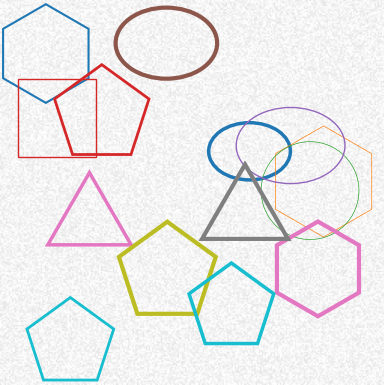[{"shape": "oval", "thickness": 2.5, "radius": 0.53, "center": [0.648, 0.607]}, {"shape": "hexagon", "thickness": 1.5, "radius": 0.64, "center": [0.119, 0.861]}, {"shape": "hexagon", "thickness": 0.5, "radius": 0.72, "center": [0.841, 0.529]}, {"shape": "circle", "thickness": 0.5, "radius": 0.64, "center": [0.805, 0.505]}, {"shape": "pentagon", "thickness": 2, "radius": 0.65, "center": [0.264, 0.703]}, {"shape": "square", "thickness": 1, "radius": 0.51, "center": [0.149, 0.693]}, {"shape": "oval", "thickness": 1, "radius": 0.71, "center": [0.755, 0.622]}, {"shape": "oval", "thickness": 3, "radius": 0.66, "center": [0.432, 0.888]}, {"shape": "hexagon", "thickness": 3, "radius": 0.62, "center": [0.826, 0.302]}, {"shape": "triangle", "thickness": 2.5, "radius": 0.62, "center": [0.232, 0.427]}, {"shape": "triangle", "thickness": 3, "radius": 0.64, "center": [0.636, 0.444]}, {"shape": "pentagon", "thickness": 3, "radius": 0.66, "center": [0.435, 0.292]}, {"shape": "pentagon", "thickness": 2.5, "radius": 0.58, "center": [0.601, 0.201]}, {"shape": "pentagon", "thickness": 2, "radius": 0.59, "center": [0.183, 0.109]}]